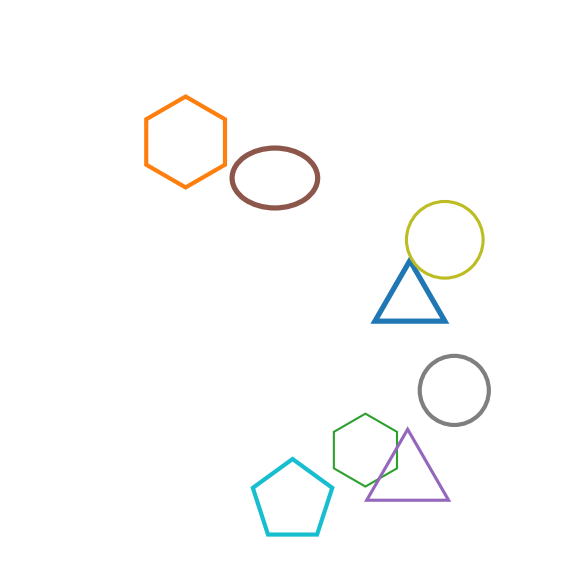[{"shape": "triangle", "thickness": 2.5, "radius": 0.35, "center": [0.71, 0.478]}, {"shape": "hexagon", "thickness": 2, "radius": 0.39, "center": [0.321, 0.753]}, {"shape": "hexagon", "thickness": 1, "radius": 0.32, "center": [0.633, 0.22]}, {"shape": "triangle", "thickness": 1.5, "radius": 0.41, "center": [0.706, 0.174]}, {"shape": "oval", "thickness": 2.5, "radius": 0.37, "center": [0.476, 0.691]}, {"shape": "circle", "thickness": 2, "radius": 0.3, "center": [0.787, 0.323]}, {"shape": "circle", "thickness": 1.5, "radius": 0.33, "center": [0.77, 0.584]}, {"shape": "pentagon", "thickness": 2, "radius": 0.36, "center": [0.507, 0.132]}]